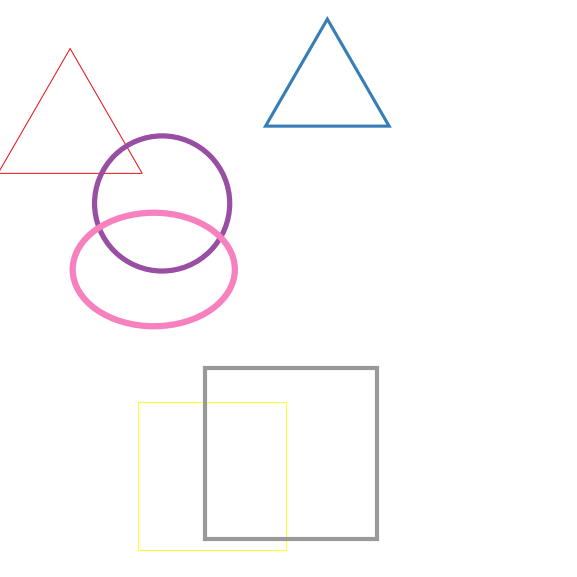[{"shape": "triangle", "thickness": 0.5, "radius": 0.72, "center": [0.121, 0.771]}, {"shape": "triangle", "thickness": 1.5, "radius": 0.62, "center": [0.567, 0.843]}, {"shape": "circle", "thickness": 2.5, "radius": 0.59, "center": [0.281, 0.647]}, {"shape": "square", "thickness": 0.5, "radius": 0.64, "center": [0.367, 0.174]}, {"shape": "oval", "thickness": 3, "radius": 0.7, "center": [0.266, 0.532]}, {"shape": "square", "thickness": 2, "radius": 0.74, "center": [0.504, 0.214]}]